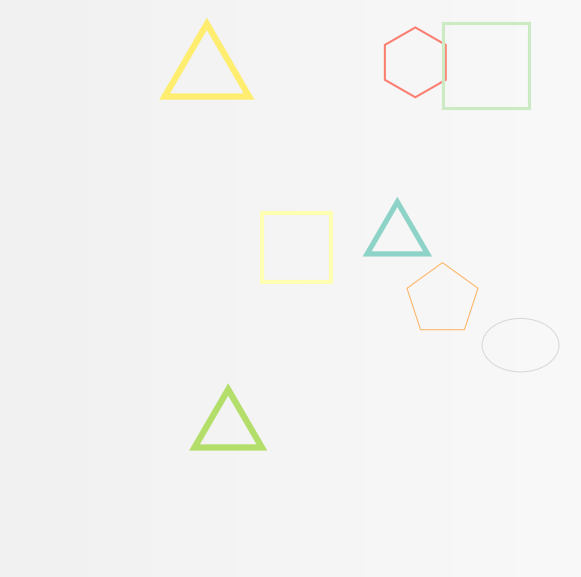[{"shape": "triangle", "thickness": 2.5, "radius": 0.3, "center": [0.684, 0.589]}, {"shape": "square", "thickness": 2, "radius": 0.3, "center": [0.51, 0.57]}, {"shape": "hexagon", "thickness": 1, "radius": 0.3, "center": [0.715, 0.891]}, {"shape": "pentagon", "thickness": 0.5, "radius": 0.32, "center": [0.761, 0.48]}, {"shape": "triangle", "thickness": 3, "radius": 0.33, "center": [0.393, 0.258]}, {"shape": "oval", "thickness": 0.5, "radius": 0.33, "center": [0.896, 0.401]}, {"shape": "square", "thickness": 1.5, "radius": 0.37, "center": [0.836, 0.886]}, {"shape": "triangle", "thickness": 3, "radius": 0.42, "center": [0.356, 0.874]}]